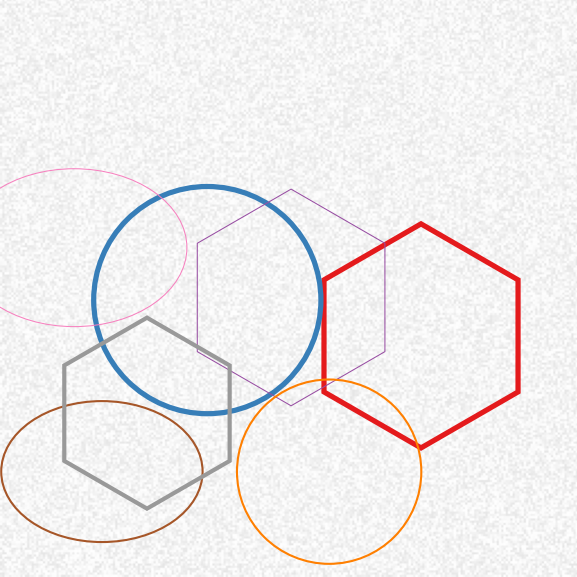[{"shape": "hexagon", "thickness": 2.5, "radius": 0.97, "center": [0.729, 0.417]}, {"shape": "circle", "thickness": 2.5, "radius": 0.98, "center": [0.359, 0.479]}, {"shape": "hexagon", "thickness": 0.5, "radius": 0.94, "center": [0.504, 0.484]}, {"shape": "circle", "thickness": 1, "radius": 0.8, "center": [0.57, 0.182]}, {"shape": "oval", "thickness": 1, "radius": 0.87, "center": [0.176, 0.183]}, {"shape": "oval", "thickness": 0.5, "radius": 0.98, "center": [0.128, 0.57]}, {"shape": "hexagon", "thickness": 2, "radius": 0.83, "center": [0.254, 0.284]}]